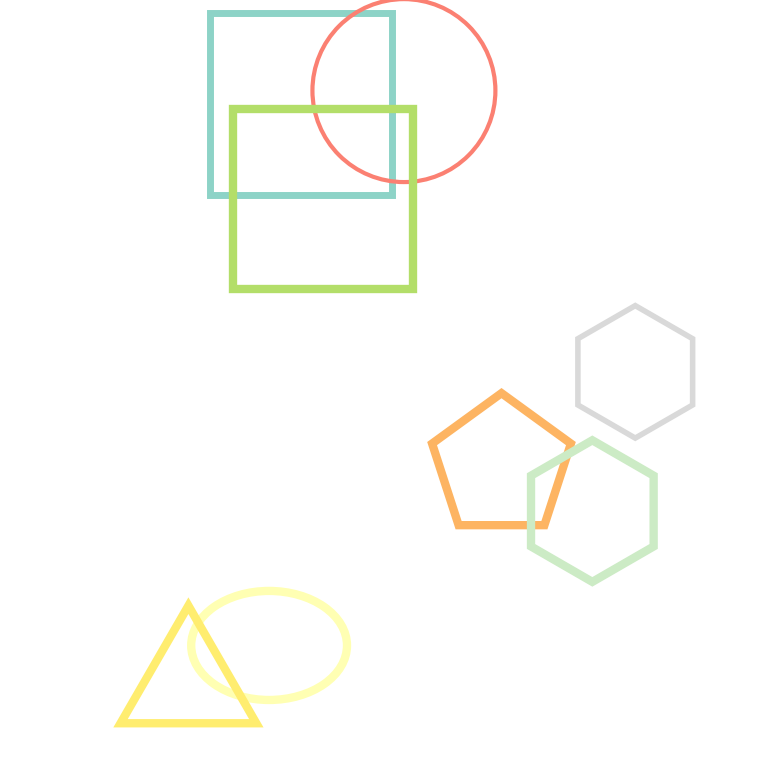[{"shape": "square", "thickness": 2.5, "radius": 0.59, "center": [0.391, 0.865]}, {"shape": "oval", "thickness": 3, "radius": 0.51, "center": [0.349, 0.162]}, {"shape": "circle", "thickness": 1.5, "radius": 0.59, "center": [0.525, 0.882]}, {"shape": "pentagon", "thickness": 3, "radius": 0.47, "center": [0.651, 0.395]}, {"shape": "square", "thickness": 3, "radius": 0.58, "center": [0.419, 0.742]}, {"shape": "hexagon", "thickness": 2, "radius": 0.43, "center": [0.825, 0.517]}, {"shape": "hexagon", "thickness": 3, "radius": 0.46, "center": [0.769, 0.336]}, {"shape": "triangle", "thickness": 3, "radius": 0.51, "center": [0.245, 0.112]}]